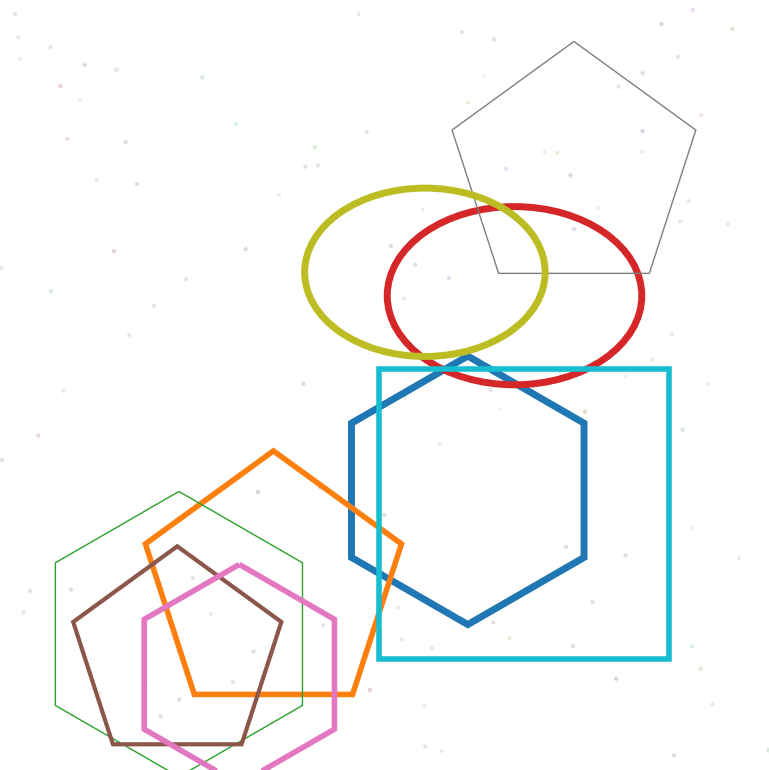[{"shape": "hexagon", "thickness": 2.5, "radius": 0.87, "center": [0.607, 0.363]}, {"shape": "pentagon", "thickness": 2, "radius": 0.87, "center": [0.355, 0.24]}, {"shape": "hexagon", "thickness": 0.5, "radius": 0.93, "center": [0.232, 0.176]}, {"shape": "oval", "thickness": 2.5, "radius": 0.83, "center": [0.668, 0.616]}, {"shape": "pentagon", "thickness": 1.5, "radius": 0.71, "center": [0.23, 0.148]}, {"shape": "hexagon", "thickness": 2, "radius": 0.71, "center": [0.311, 0.124]}, {"shape": "pentagon", "thickness": 0.5, "radius": 0.83, "center": [0.745, 0.78]}, {"shape": "oval", "thickness": 2.5, "radius": 0.78, "center": [0.552, 0.646]}, {"shape": "square", "thickness": 2, "radius": 0.94, "center": [0.68, 0.333]}]